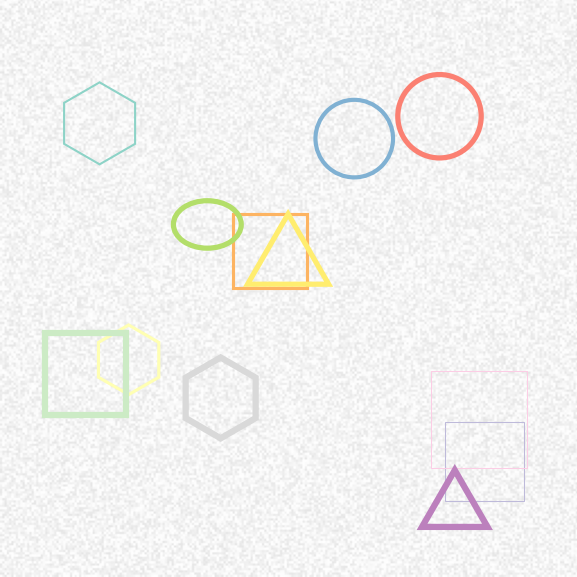[{"shape": "hexagon", "thickness": 1, "radius": 0.35, "center": [0.172, 0.786]}, {"shape": "hexagon", "thickness": 1.5, "radius": 0.3, "center": [0.223, 0.376]}, {"shape": "square", "thickness": 0.5, "radius": 0.34, "center": [0.839, 0.2]}, {"shape": "circle", "thickness": 2.5, "radius": 0.36, "center": [0.761, 0.798]}, {"shape": "circle", "thickness": 2, "radius": 0.34, "center": [0.613, 0.759]}, {"shape": "square", "thickness": 1.5, "radius": 0.32, "center": [0.468, 0.565]}, {"shape": "oval", "thickness": 2.5, "radius": 0.29, "center": [0.359, 0.61]}, {"shape": "square", "thickness": 0.5, "radius": 0.42, "center": [0.83, 0.272]}, {"shape": "hexagon", "thickness": 3, "radius": 0.35, "center": [0.382, 0.31]}, {"shape": "triangle", "thickness": 3, "radius": 0.33, "center": [0.787, 0.119]}, {"shape": "square", "thickness": 3, "radius": 0.35, "center": [0.148, 0.351]}, {"shape": "triangle", "thickness": 2.5, "radius": 0.41, "center": [0.499, 0.548]}]